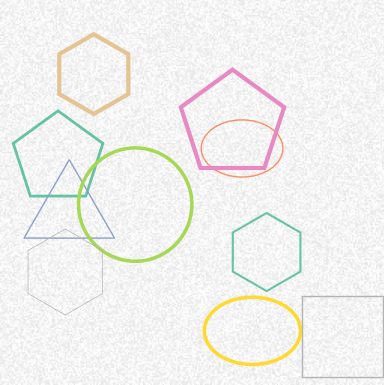[{"shape": "pentagon", "thickness": 2, "radius": 0.61, "center": [0.151, 0.59]}, {"shape": "hexagon", "thickness": 1.5, "radius": 0.51, "center": [0.692, 0.345]}, {"shape": "oval", "thickness": 1, "radius": 0.53, "center": [0.629, 0.614]}, {"shape": "triangle", "thickness": 1, "radius": 0.68, "center": [0.18, 0.449]}, {"shape": "pentagon", "thickness": 3, "radius": 0.71, "center": [0.604, 0.678]}, {"shape": "circle", "thickness": 2.5, "radius": 0.74, "center": [0.351, 0.469]}, {"shape": "oval", "thickness": 2.5, "radius": 0.62, "center": [0.656, 0.141]}, {"shape": "hexagon", "thickness": 3, "radius": 0.52, "center": [0.244, 0.808]}, {"shape": "hexagon", "thickness": 0.5, "radius": 0.56, "center": [0.17, 0.294]}, {"shape": "square", "thickness": 1, "radius": 0.53, "center": [0.89, 0.125]}]